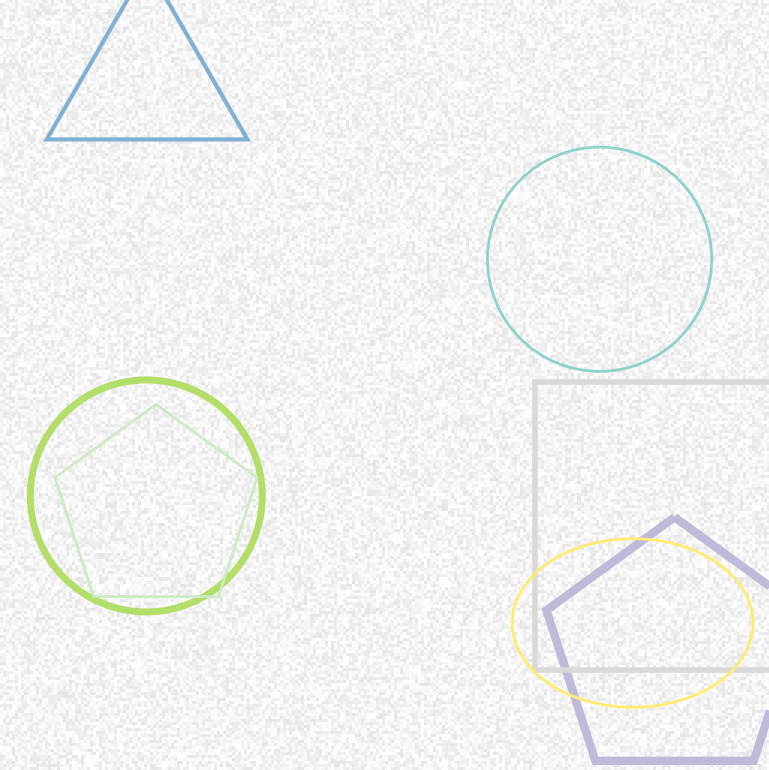[{"shape": "circle", "thickness": 1, "radius": 0.73, "center": [0.779, 0.663]}, {"shape": "pentagon", "thickness": 3, "radius": 0.87, "center": [0.876, 0.153]}, {"shape": "triangle", "thickness": 1.5, "radius": 0.75, "center": [0.191, 0.894]}, {"shape": "circle", "thickness": 2.5, "radius": 0.75, "center": [0.19, 0.356]}, {"shape": "square", "thickness": 2, "radius": 0.94, "center": [0.881, 0.317]}, {"shape": "pentagon", "thickness": 1, "radius": 0.69, "center": [0.203, 0.337]}, {"shape": "oval", "thickness": 1, "radius": 0.78, "center": [0.822, 0.191]}]